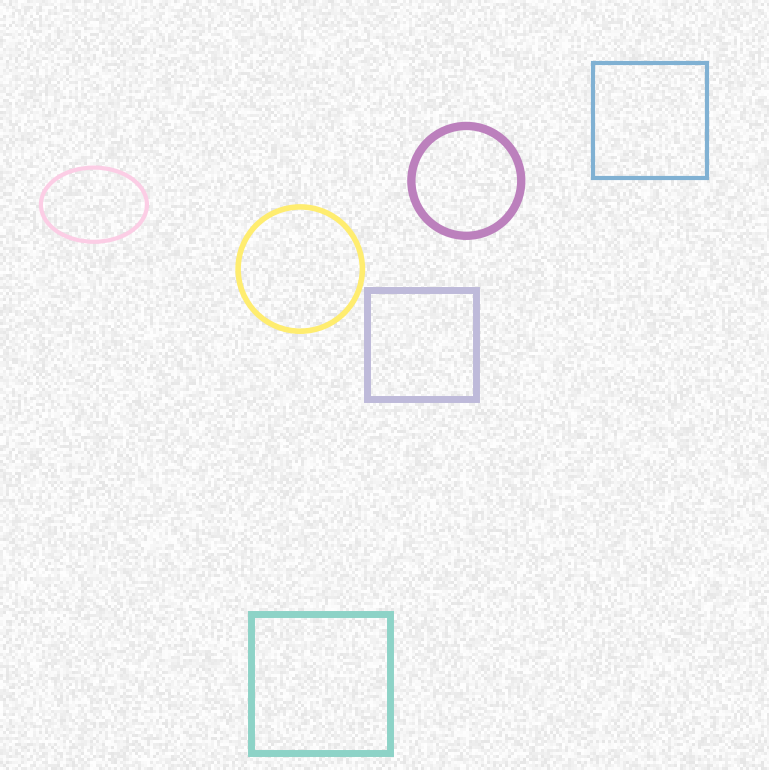[{"shape": "square", "thickness": 2.5, "radius": 0.45, "center": [0.416, 0.112]}, {"shape": "square", "thickness": 2.5, "radius": 0.35, "center": [0.548, 0.553]}, {"shape": "square", "thickness": 1.5, "radius": 0.37, "center": [0.844, 0.843]}, {"shape": "oval", "thickness": 1.5, "radius": 0.34, "center": [0.122, 0.734]}, {"shape": "circle", "thickness": 3, "radius": 0.36, "center": [0.606, 0.765]}, {"shape": "circle", "thickness": 2, "radius": 0.4, "center": [0.39, 0.651]}]